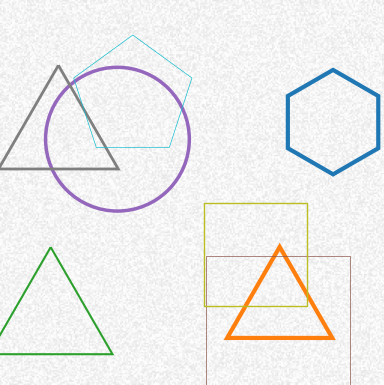[{"shape": "hexagon", "thickness": 3, "radius": 0.68, "center": [0.865, 0.683]}, {"shape": "triangle", "thickness": 3, "radius": 0.79, "center": [0.726, 0.201]}, {"shape": "triangle", "thickness": 1.5, "radius": 0.93, "center": [0.132, 0.173]}, {"shape": "circle", "thickness": 2.5, "radius": 0.93, "center": [0.305, 0.638]}, {"shape": "square", "thickness": 0.5, "radius": 0.94, "center": [0.722, 0.147]}, {"shape": "triangle", "thickness": 2, "radius": 0.9, "center": [0.152, 0.651]}, {"shape": "square", "thickness": 1, "radius": 0.67, "center": [0.663, 0.338]}, {"shape": "pentagon", "thickness": 0.5, "radius": 0.81, "center": [0.345, 0.748]}]